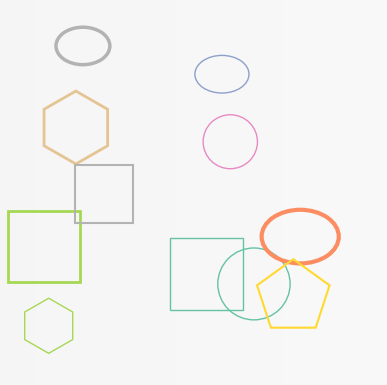[{"shape": "square", "thickness": 1, "radius": 0.47, "center": [0.533, 0.289]}, {"shape": "circle", "thickness": 1, "radius": 0.47, "center": [0.655, 0.263]}, {"shape": "oval", "thickness": 3, "radius": 0.5, "center": [0.775, 0.385]}, {"shape": "oval", "thickness": 1, "radius": 0.35, "center": [0.573, 0.807]}, {"shape": "circle", "thickness": 1, "radius": 0.35, "center": [0.594, 0.632]}, {"shape": "square", "thickness": 2, "radius": 0.47, "center": [0.113, 0.36]}, {"shape": "hexagon", "thickness": 1, "radius": 0.36, "center": [0.126, 0.154]}, {"shape": "pentagon", "thickness": 1.5, "radius": 0.49, "center": [0.757, 0.228]}, {"shape": "hexagon", "thickness": 2, "radius": 0.47, "center": [0.196, 0.669]}, {"shape": "square", "thickness": 1.5, "radius": 0.38, "center": [0.268, 0.497]}, {"shape": "oval", "thickness": 2.5, "radius": 0.35, "center": [0.214, 0.881]}]